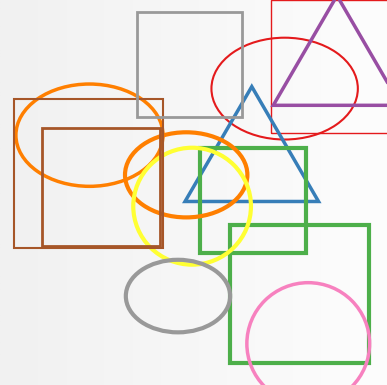[{"shape": "oval", "thickness": 1.5, "radius": 0.94, "center": [0.735, 0.77]}, {"shape": "square", "thickness": 1, "radius": 0.86, "center": [0.872, 0.827]}, {"shape": "triangle", "thickness": 2.5, "radius": 0.99, "center": [0.65, 0.576]}, {"shape": "square", "thickness": 3, "radius": 0.68, "center": [0.653, 0.48]}, {"shape": "square", "thickness": 3, "radius": 0.89, "center": [0.773, 0.237]}, {"shape": "triangle", "thickness": 2.5, "radius": 0.95, "center": [0.87, 0.821]}, {"shape": "oval", "thickness": 3, "radius": 0.79, "center": [0.48, 0.546]}, {"shape": "oval", "thickness": 2.5, "radius": 0.95, "center": [0.231, 0.649]}, {"shape": "circle", "thickness": 3, "radius": 0.76, "center": [0.496, 0.464]}, {"shape": "square", "thickness": 1.5, "radius": 0.96, "center": [0.228, 0.549]}, {"shape": "square", "thickness": 2, "radius": 0.76, "center": [0.26, 0.515]}, {"shape": "circle", "thickness": 2.5, "radius": 0.79, "center": [0.795, 0.107]}, {"shape": "square", "thickness": 2, "radius": 0.68, "center": [0.488, 0.832]}, {"shape": "oval", "thickness": 3, "radius": 0.67, "center": [0.459, 0.231]}]